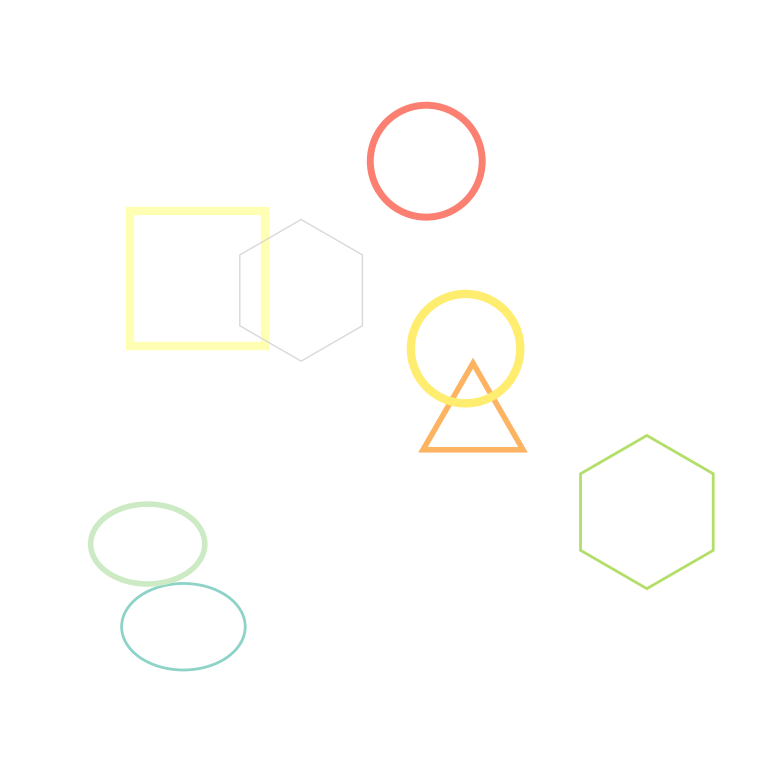[{"shape": "oval", "thickness": 1, "radius": 0.4, "center": [0.238, 0.186]}, {"shape": "square", "thickness": 3, "radius": 0.44, "center": [0.256, 0.638]}, {"shape": "circle", "thickness": 2.5, "radius": 0.36, "center": [0.554, 0.791]}, {"shape": "triangle", "thickness": 2, "radius": 0.37, "center": [0.614, 0.453]}, {"shape": "hexagon", "thickness": 1, "radius": 0.5, "center": [0.84, 0.335]}, {"shape": "hexagon", "thickness": 0.5, "radius": 0.46, "center": [0.391, 0.623]}, {"shape": "oval", "thickness": 2, "radius": 0.37, "center": [0.192, 0.293]}, {"shape": "circle", "thickness": 3, "radius": 0.36, "center": [0.605, 0.547]}]